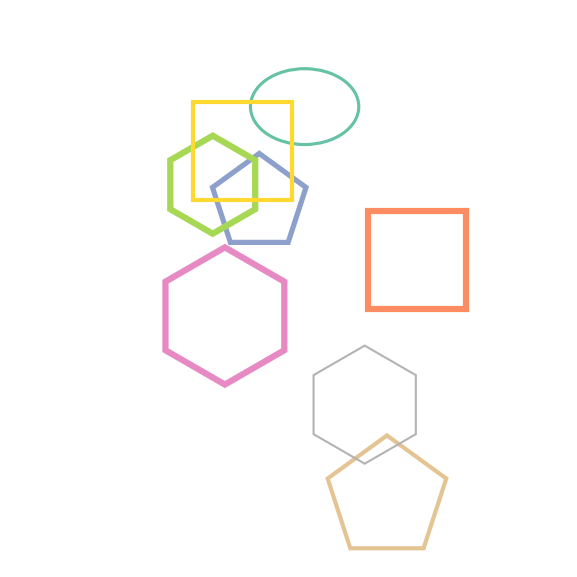[{"shape": "oval", "thickness": 1.5, "radius": 0.47, "center": [0.527, 0.815]}, {"shape": "square", "thickness": 3, "radius": 0.43, "center": [0.722, 0.549]}, {"shape": "pentagon", "thickness": 2.5, "radius": 0.43, "center": [0.449, 0.648]}, {"shape": "hexagon", "thickness": 3, "radius": 0.59, "center": [0.389, 0.452]}, {"shape": "hexagon", "thickness": 3, "radius": 0.42, "center": [0.368, 0.679]}, {"shape": "square", "thickness": 2, "radius": 0.43, "center": [0.42, 0.738]}, {"shape": "pentagon", "thickness": 2, "radius": 0.54, "center": [0.67, 0.137]}, {"shape": "hexagon", "thickness": 1, "radius": 0.51, "center": [0.632, 0.298]}]